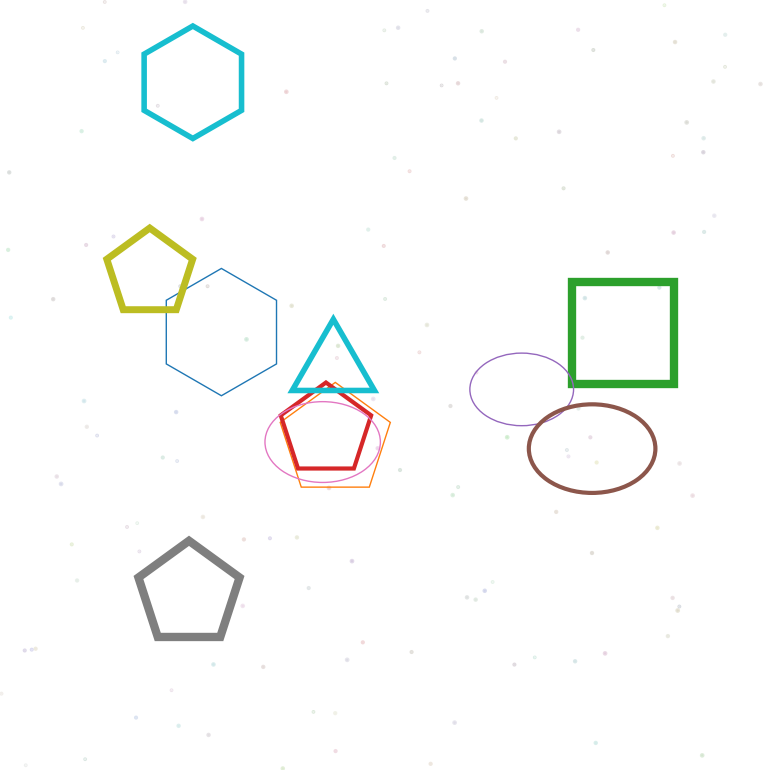[{"shape": "hexagon", "thickness": 0.5, "radius": 0.41, "center": [0.288, 0.569]}, {"shape": "pentagon", "thickness": 0.5, "radius": 0.38, "center": [0.435, 0.428]}, {"shape": "square", "thickness": 3, "radius": 0.33, "center": [0.809, 0.568]}, {"shape": "pentagon", "thickness": 1.5, "radius": 0.31, "center": [0.423, 0.441]}, {"shape": "oval", "thickness": 0.5, "radius": 0.34, "center": [0.678, 0.494]}, {"shape": "oval", "thickness": 1.5, "radius": 0.41, "center": [0.769, 0.417]}, {"shape": "oval", "thickness": 0.5, "radius": 0.37, "center": [0.419, 0.426]}, {"shape": "pentagon", "thickness": 3, "radius": 0.35, "center": [0.245, 0.229]}, {"shape": "pentagon", "thickness": 2.5, "radius": 0.29, "center": [0.194, 0.645]}, {"shape": "triangle", "thickness": 2, "radius": 0.31, "center": [0.433, 0.524]}, {"shape": "hexagon", "thickness": 2, "radius": 0.37, "center": [0.25, 0.893]}]